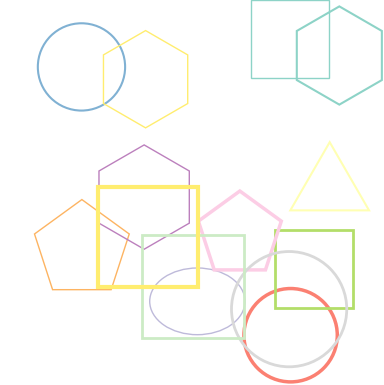[{"shape": "square", "thickness": 1, "radius": 0.5, "center": [0.753, 0.899]}, {"shape": "hexagon", "thickness": 1.5, "radius": 0.64, "center": [0.881, 0.856]}, {"shape": "triangle", "thickness": 1.5, "radius": 0.59, "center": [0.856, 0.513]}, {"shape": "oval", "thickness": 1, "radius": 0.62, "center": [0.513, 0.217]}, {"shape": "circle", "thickness": 2.5, "radius": 0.61, "center": [0.755, 0.129]}, {"shape": "circle", "thickness": 1.5, "radius": 0.57, "center": [0.212, 0.826]}, {"shape": "pentagon", "thickness": 1, "radius": 0.65, "center": [0.213, 0.352]}, {"shape": "square", "thickness": 2, "radius": 0.51, "center": [0.815, 0.3]}, {"shape": "pentagon", "thickness": 2.5, "radius": 0.57, "center": [0.623, 0.391]}, {"shape": "circle", "thickness": 2, "radius": 0.75, "center": [0.751, 0.197]}, {"shape": "hexagon", "thickness": 1, "radius": 0.68, "center": [0.374, 0.488]}, {"shape": "square", "thickness": 2, "radius": 0.67, "center": [0.501, 0.256]}, {"shape": "square", "thickness": 3, "radius": 0.65, "center": [0.384, 0.384]}, {"shape": "hexagon", "thickness": 1, "radius": 0.63, "center": [0.378, 0.794]}]